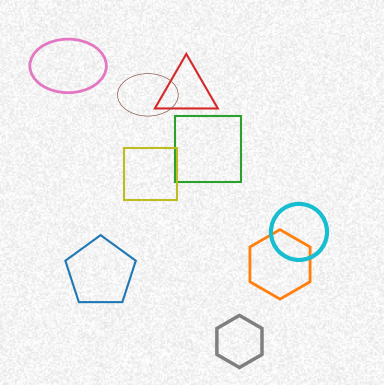[{"shape": "pentagon", "thickness": 1.5, "radius": 0.48, "center": [0.261, 0.293]}, {"shape": "hexagon", "thickness": 2, "radius": 0.45, "center": [0.727, 0.313]}, {"shape": "square", "thickness": 1.5, "radius": 0.43, "center": [0.541, 0.613]}, {"shape": "triangle", "thickness": 1.5, "radius": 0.47, "center": [0.484, 0.765]}, {"shape": "oval", "thickness": 0.5, "radius": 0.39, "center": [0.384, 0.754]}, {"shape": "oval", "thickness": 2, "radius": 0.5, "center": [0.177, 0.829]}, {"shape": "hexagon", "thickness": 2.5, "radius": 0.34, "center": [0.622, 0.113]}, {"shape": "square", "thickness": 1.5, "radius": 0.34, "center": [0.391, 0.547]}, {"shape": "circle", "thickness": 3, "radius": 0.36, "center": [0.777, 0.398]}]